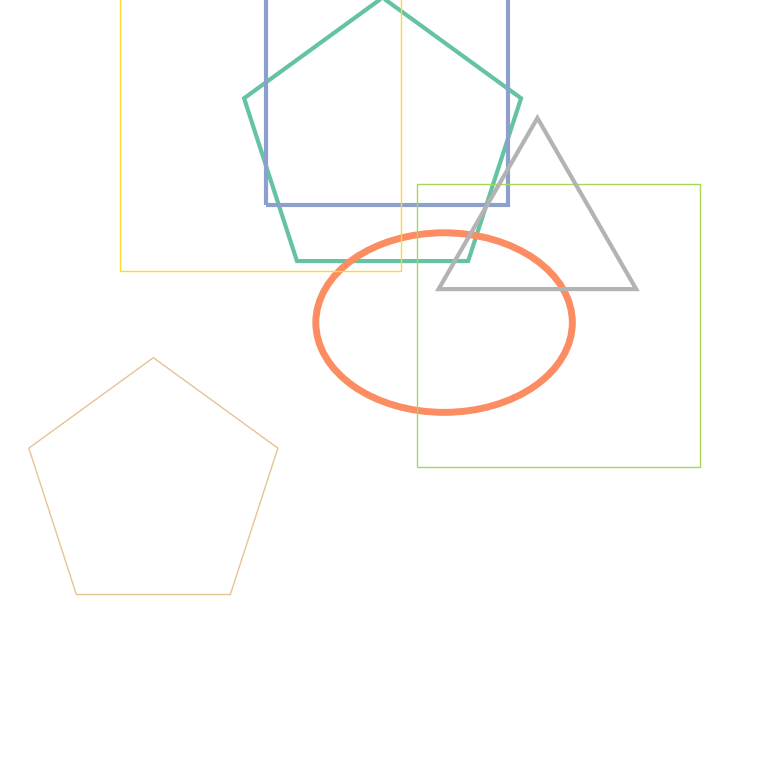[{"shape": "pentagon", "thickness": 1.5, "radius": 0.95, "center": [0.497, 0.814]}, {"shape": "oval", "thickness": 2.5, "radius": 0.83, "center": [0.577, 0.581]}, {"shape": "square", "thickness": 1.5, "radius": 0.79, "center": [0.503, 0.891]}, {"shape": "square", "thickness": 0.5, "radius": 0.92, "center": [0.725, 0.578]}, {"shape": "square", "thickness": 0.5, "radius": 0.91, "center": [0.338, 0.83]}, {"shape": "pentagon", "thickness": 0.5, "radius": 0.85, "center": [0.199, 0.365]}, {"shape": "triangle", "thickness": 1.5, "radius": 0.74, "center": [0.698, 0.699]}]